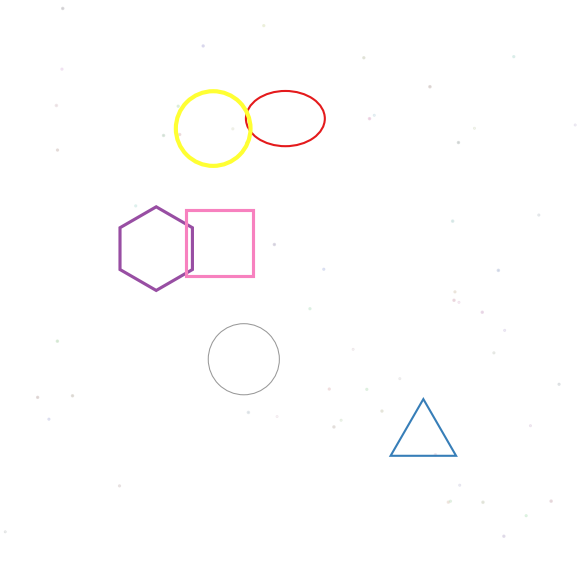[{"shape": "oval", "thickness": 1, "radius": 0.34, "center": [0.494, 0.794]}, {"shape": "triangle", "thickness": 1, "radius": 0.33, "center": [0.733, 0.243]}, {"shape": "hexagon", "thickness": 1.5, "radius": 0.36, "center": [0.27, 0.569]}, {"shape": "circle", "thickness": 2, "radius": 0.32, "center": [0.369, 0.777]}, {"shape": "square", "thickness": 1.5, "radius": 0.29, "center": [0.38, 0.578]}, {"shape": "circle", "thickness": 0.5, "radius": 0.31, "center": [0.422, 0.377]}]